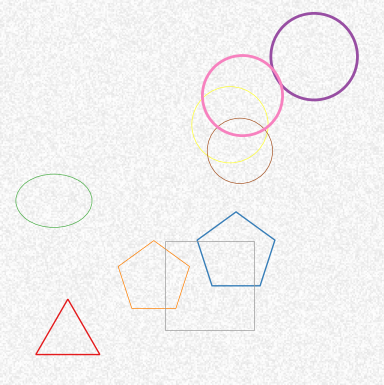[{"shape": "triangle", "thickness": 1, "radius": 0.48, "center": [0.176, 0.127]}, {"shape": "pentagon", "thickness": 1, "radius": 0.53, "center": [0.613, 0.344]}, {"shape": "oval", "thickness": 0.5, "radius": 0.49, "center": [0.14, 0.478]}, {"shape": "circle", "thickness": 2, "radius": 0.56, "center": [0.816, 0.853]}, {"shape": "pentagon", "thickness": 0.5, "radius": 0.49, "center": [0.4, 0.278]}, {"shape": "circle", "thickness": 0.5, "radius": 0.5, "center": [0.597, 0.676]}, {"shape": "circle", "thickness": 0.5, "radius": 0.42, "center": [0.623, 0.608]}, {"shape": "circle", "thickness": 2, "radius": 0.52, "center": [0.63, 0.752]}, {"shape": "square", "thickness": 0.5, "radius": 0.58, "center": [0.545, 0.259]}]